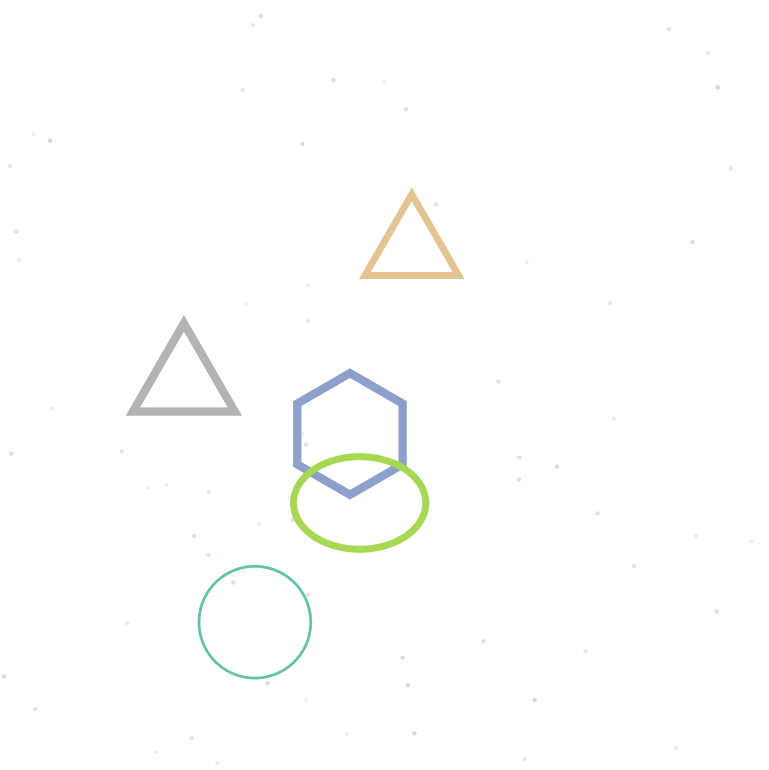[{"shape": "circle", "thickness": 1, "radius": 0.36, "center": [0.331, 0.192]}, {"shape": "hexagon", "thickness": 3, "radius": 0.39, "center": [0.454, 0.436]}, {"shape": "oval", "thickness": 2.5, "radius": 0.43, "center": [0.467, 0.347]}, {"shape": "triangle", "thickness": 2.5, "radius": 0.35, "center": [0.535, 0.677]}, {"shape": "triangle", "thickness": 3, "radius": 0.38, "center": [0.239, 0.504]}]